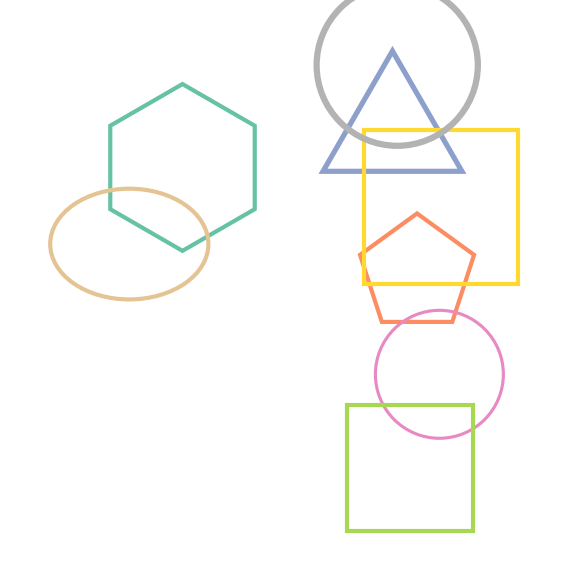[{"shape": "hexagon", "thickness": 2, "radius": 0.72, "center": [0.316, 0.709]}, {"shape": "pentagon", "thickness": 2, "radius": 0.52, "center": [0.722, 0.526]}, {"shape": "triangle", "thickness": 2.5, "radius": 0.69, "center": [0.68, 0.772]}, {"shape": "circle", "thickness": 1.5, "radius": 0.55, "center": [0.761, 0.351]}, {"shape": "square", "thickness": 2, "radius": 0.54, "center": [0.71, 0.189]}, {"shape": "square", "thickness": 2, "radius": 0.66, "center": [0.764, 0.64]}, {"shape": "oval", "thickness": 2, "radius": 0.68, "center": [0.224, 0.577]}, {"shape": "circle", "thickness": 3, "radius": 0.7, "center": [0.688, 0.886]}]